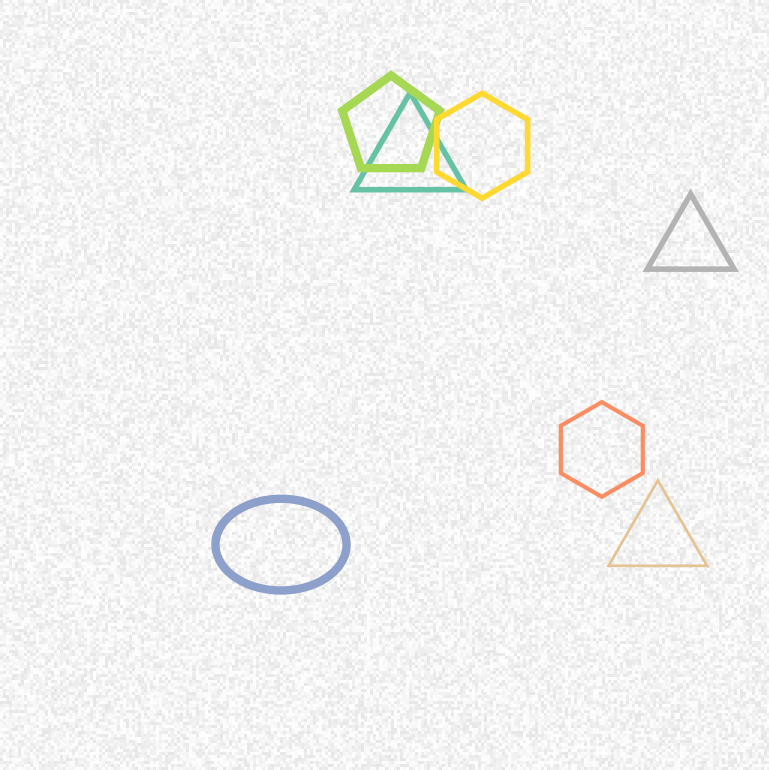[{"shape": "triangle", "thickness": 2, "radius": 0.42, "center": [0.533, 0.796]}, {"shape": "hexagon", "thickness": 1.5, "radius": 0.31, "center": [0.782, 0.416]}, {"shape": "oval", "thickness": 3, "radius": 0.43, "center": [0.365, 0.293]}, {"shape": "pentagon", "thickness": 3, "radius": 0.33, "center": [0.508, 0.836]}, {"shape": "hexagon", "thickness": 2, "radius": 0.34, "center": [0.626, 0.811]}, {"shape": "triangle", "thickness": 1, "radius": 0.37, "center": [0.854, 0.302]}, {"shape": "triangle", "thickness": 2, "radius": 0.33, "center": [0.897, 0.683]}]